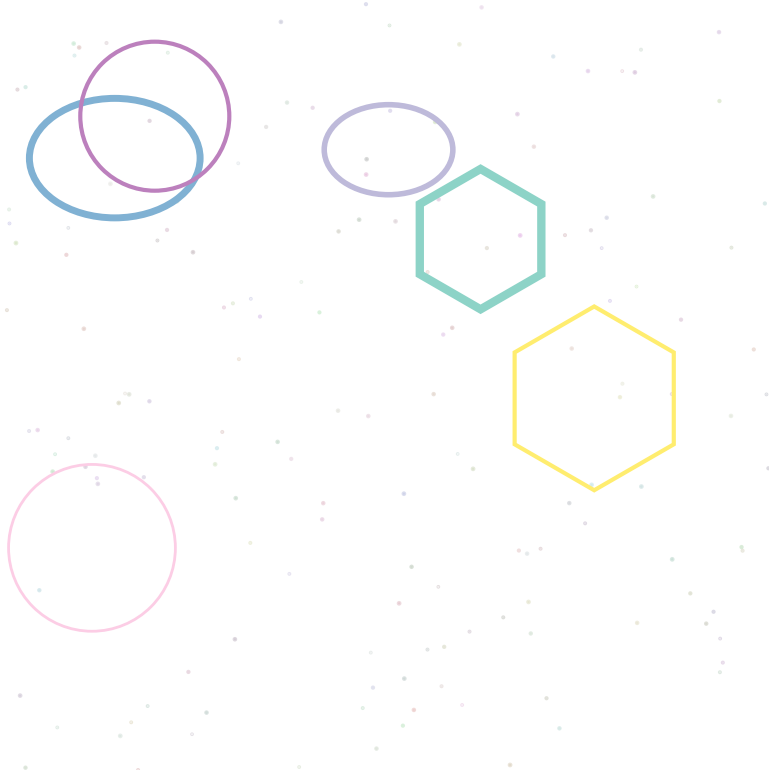[{"shape": "hexagon", "thickness": 3, "radius": 0.46, "center": [0.624, 0.689]}, {"shape": "oval", "thickness": 2, "radius": 0.42, "center": [0.505, 0.806]}, {"shape": "oval", "thickness": 2.5, "radius": 0.55, "center": [0.149, 0.795]}, {"shape": "circle", "thickness": 1, "radius": 0.54, "center": [0.119, 0.289]}, {"shape": "circle", "thickness": 1.5, "radius": 0.48, "center": [0.201, 0.849]}, {"shape": "hexagon", "thickness": 1.5, "radius": 0.6, "center": [0.772, 0.483]}]